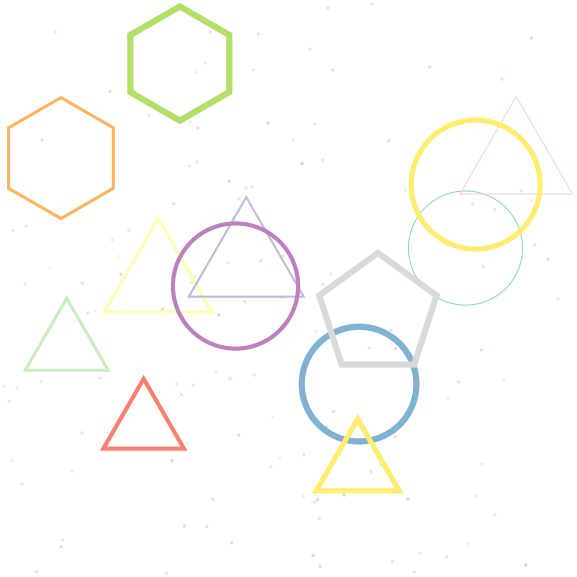[{"shape": "circle", "thickness": 0.5, "radius": 0.49, "center": [0.806, 0.57]}, {"shape": "triangle", "thickness": 1.5, "radius": 0.54, "center": [0.274, 0.513]}, {"shape": "triangle", "thickness": 1, "radius": 0.57, "center": [0.426, 0.543]}, {"shape": "triangle", "thickness": 2, "radius": 0.4, "center": [0.249, 0.263]}, {"shape": "circle", "thickness": 3, "radius": 0.5, "center": [0.622, 0.334]}, {"shape": "hexagon", "thickness": 1.5, "radius": 0.52, "center": [0.106, 0.725]}, {"shape": "hexagon", "thickness": 3, "radius": 0.49, "center": [0.311, 0.889]}, {"shape": "triangle", "thickness": 0.5, "radius": 0.56, "center": [0.894, 0.719]}, {"shape": "pentagon", "thickness": 3, "radius": 0.53, "center": [0.654, 0.454]}, {"shape": "circle", "thickness": 2, "radius": 0.54, "center": [0.408, 0.504]}, {"shape": "triangle", "thickness": 1.5, "radius": 0.41, "center": [0.115, 0.399]}, {"shape": "triangle", "thickness": 2.5, "radius": 0.41, "center": [0.619, 0.191]}, {"shape": "circle", "thickness": 2.5, "radius": 0.56, "center": [0.824, 0.68]}]